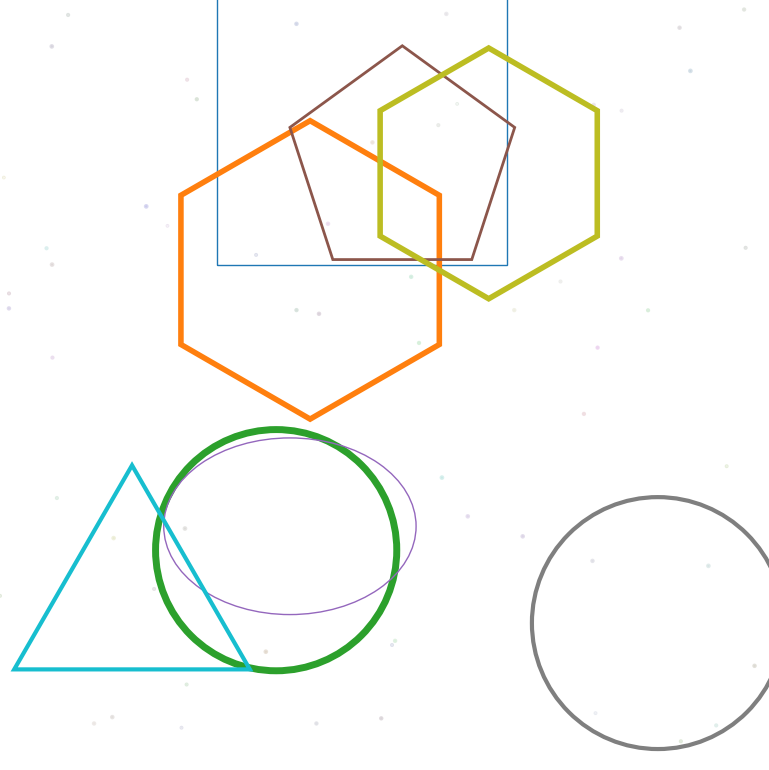[{"shape": "square", "thickness": 0.5, "radius": 0.94, "center": [0.47, 0.844]}, {"shape": "hexagon", "thickness": 2, "radius": 0.97, "center": [0.403, 0.649]}, {"shape": "circle", "thickness": 2.5, "radius": 0.78, "center": [0.359, 0.285]}, {"shape": "oval", "thickness": 0.5, "radius": 0.82, "center": [0.377, 0.317]}, {"shape": "pentagon", "thickness": 1, "radius": 0.77, "center": [0.522, 0.787]}, {"shape": "circle", "thickness": 1.5, "radius": 0.82, "center": [0.854, 0.191]}, {"shape": "hexagon", "thickness": 2, "radius": 0.81, "center": [0.635, 0.775]}, {"shape": "triangle", "thickness": 1.5, "radius": 0.88, "center": [0.171, 0.219]}]